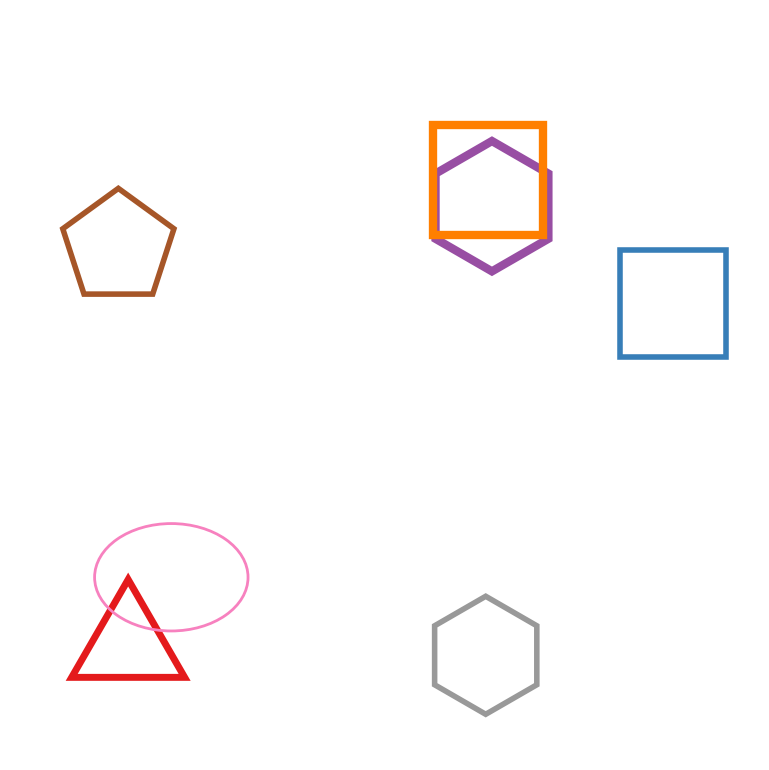[{"shape": "triangle", "thickness": 2.5, "radius": 0.42, "center": [0.166, 0.163]}, {"shape": "square", "thickness": 2, "radius": 0.35, "center": [0.874, 0.606]}, {"shape": "hexagon", "thickness": 3, "radius": 0.42, "center": [0.639, 0.732]}, {"shape": "square", "thickness": 3, "radius": 0.36, "center": [0.634, 0.766]}, {"shape": "pentagon", "thickness": 2, "radius": 0.38, "center": [0.154, 0.679]}, {"shape": "oval", "thickness": 1, "radius": 0.5, "center": [0.222, 0.25]}, {"shape": "hexagon", "thickness": 2, "radius": 0.38, "center": [0.631, 0.149]}]